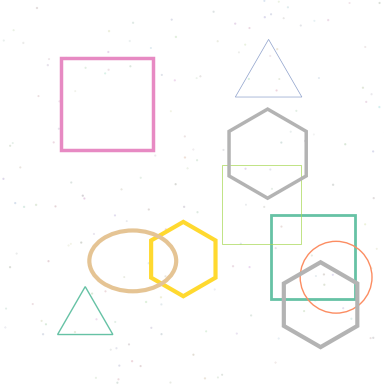[{"shape": "square", "thickness": 2, "radius": 0.55, "center": [0.813, 0.332]}, {"shape": "triangle", "thickness": 1, "radius": 0.41, "center": [0.221, 0.173]}, {"shape": "circle", "thickness": 1, "radius": 0.47, "center": [0.873, 0.28]}, {"shape": "triangle", "thickness": 0.5, "radius": 0.5, "center": [0.698, 0.798]}, {"shape": "square", "thickness": 2.5, "radius": 0.6, "center": [0.278, 0.73]}, {"shape": "square", "thickness": 0.5, "radius": 0.52, "center": [0.679, 0.469]}, {"shape": "hexagon", "thickness": 3, "radius": 0.48, "center": [0.476, 0.327]}, {"shape": "oval", "thickness": 3, "radius": 0.56, "center": [0.345, 0.322]}, {"shape": "hexagon", "thickness": 2.5, "radius": 0.58, "center": [0.695, 0.601]}, {"shape": "hexagon", "thickness": 3, "radius": 0.55, "center": [0.833, 0.209]}]